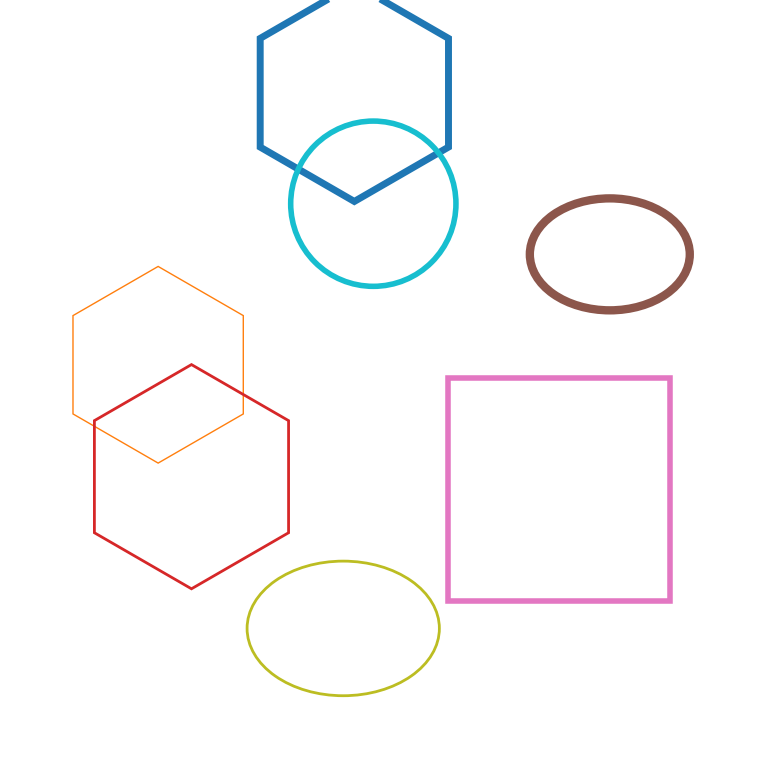[{"shape": "hexagon", "thickness": 2.5, "radius": 0.71, "center": [0.46, 0.88]}, {"shape": "hexagon", "thickness": 0.5, "radius": 0.64, "center": [0.205, 0.526]}, {"shape": "hexagon", "thickness": 1, "radius": 0.73, "center": [0.249, 0.381]}, {"shape": "oval", "thickness": 3, "radius": 0.52, "center": [0.792, 0.67]}, {"shape": "square", "thickness": 2, "radius": 0.72, "center": [0.726, 0.364]}, {"shape": "oval", "thickness": 1, "radius": 0.62, "center": [0.446, 0.184]}, {"shape": "circle", "thickness": 2, "radius": 0.54, "center": [0.485, 0.735]}]